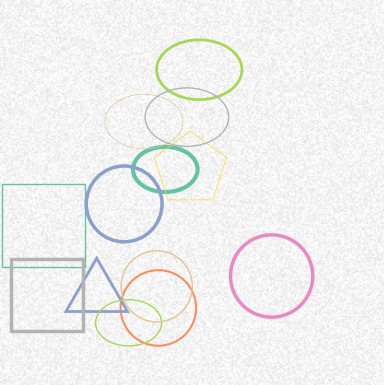[{"shape": "square", "thickness": 1, "radius": 0.54, "center": [0.112, 0.415]}, {"shape": "oval", "thickness": 3, "radius": 0.42, "center": [0.429, 0.56]}, {"shape": "circle", "thickness": 1.5, "radius": 0.49, "center": [0.411, 0.2]}, {"shape": "circle", "thickness": 2.5, "radius": 0.49, "center": [0.322, 0.47]}, {"shape": "triangle", "thickness": 2, "radius": 0.46, "center": [0.251, 0.237]}, {"shape": "circle", "thickness": 2.5, "radius": 0.53, "center": [0.706, 0.283]}, {"shape": "oval", "thickness": 2, "radius": 0.55, "center": [0.518, 0.819]}, {"shape": "oval", "thickness": 1, "radius": 0.43, "center": [0.334, 0.162]}, {"shape": "pentagon", "thickness": 0.5, "radius": 0.49, "center": [0.495, 0.561]}, {"shape": "circle", "thickness": 1, "radius": 0.46, "center": [0.407, 0.256]}, {"shape": "oval", "thickness": 0.5, "radius": 0.51, "center": [0.374, 0.684]}, {"shape": "oval", "thickness": 1, "radius": 0.54, "center": [0.485, 0.696]}, {"shape": "square", "thickness": 2.5, "radius": 0.47, "center": [0.122, 0.233]}]